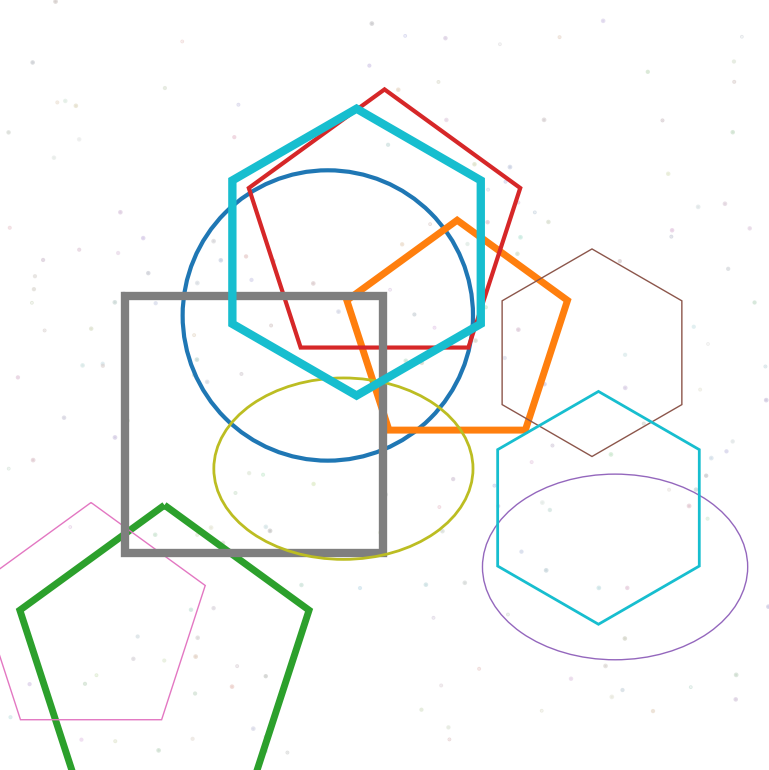[{"shape": "circle", "thickness": 1.5, "radius": 0.94, "center": [0.426, 0.59]}, {"shape": "pentagon", "thickness": 2.5, "radius": 0.75, "center": [0.594, 0.563]}, {"shape": "pentagon", "thickness": 2.5, "radius": 0.99, "center": [0.214, 0.147]}, {"shape": "pentagon", "thickness": 1.5, "radius": 0.93, "center": [0.499, 0.699]}, {"shape": "oval", "thickness": 0.5, "radius": 0.86, "center": [0.799, 0.264]}, {"shape": "hexagon", "thickness": 0.5, "radius": 0.67, "center": [0.769, 0.542]}, {"shape": "pentagon", "thickness": 0.5, "radius": 0.78, "center": [0.118, 0.191]}, {"shape": "square", "thickness": 3, "radius": 0.84, "center": [0.33, 0.449]}, {"shape": "oval", "thickness": 1, "radius": 0.84, "center": [0.446, 0.391]}, {"shape": "hexagon", "thickness": 3, "radius": 0.93, "center": [0.463, 0.673]}, {"shape": "hexagon", "thickness": 1, "radius": 0.76, "center": [0.777, 0.34]}]